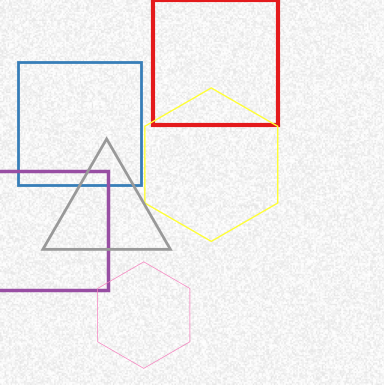[{"shape": "square", "thickness": 3, "radius": 0.81, "center": [0.559, 0.837]}, {"shape": "square", "thickness": 2, "radius": 0.8, "center": [0.206, 0.679]}, {"shape": "square", "thickness": 2.5, "radius": 0.77, "center": [0.126, 0.401]}, {"shape": "hexagon", "thickness": 1, "radius": 1.0, "center": [0.549, 0.572]}, {"shape": "hexagon", "thickness": 0.5, "radius": 0.69, "center": [0.373, 0.182]}, {"shape": "triangle", "thickness": 2, "radius": 0.96, "center": [0.277, 0.448]}]